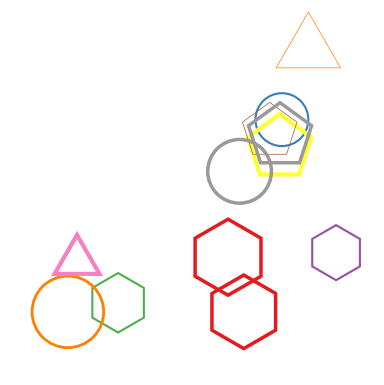[{"shape": "hexagon", "thickness": 2.5, "radius": 0.48, "center": [0.633, 0.19]}, {"shape": "hexagon", "thickness": 2.5, "radius": 0.49, "center": [0.592, 0.332]}, {"shape": "circle", "thickness": 1.5, "radius": 0.34, "center": [0.732, 0.689]}, {"shape": "hexagon", "thickness": 1.5, "radius": 0.39, "center": [0.307, 0.214]}, {"shape": "hexagon", "thickness": 1.5, "radius": 0.36, "center": [0.873, 0.344]}, {"shape": "triangle", "thickness": 0.5, "radius": 0.48, "center": [0.801, 0.872]}, {"shape": "circle", "thickness": 2, "radius": 0.46, "center": [0.176, 0.19]}, {"shape": "pentagon", "thickness": 3, "radius": 0.43, "center": [0.726, 0.617]}, {"shape": "pentagon", "thickness": 0.5, "radius": 0.37, "center": [0.701, 0.66]}, {"shape": "triangle", "thickness": 3, "radius": 0.34, "center": [0.2, 0.322]}, {"shape": "circle", "thickness": 2.5, "radius": 0.41, "center": [0.622, 0.555]}, {"shape": "pentagon", "thickness": 2.5, "radius": 0.43, "center": [0.727, 0.647]}]